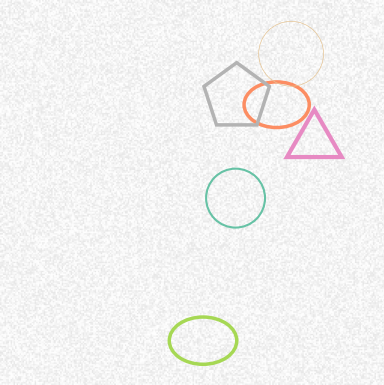[{"shape": "circle", "thickness": 1.5, "radius": 0.38, "center": [0.612, 0.485]}, {"shape": "oval", "thickness": 2.5, "radius": 0.42, "center": [0.719, 0.728]}, {"shape": "triangle", "thickness": 3, "radius": 0.41, "center": [0.816, 0.633]}, {"shape": "oval", "thickness": 2.5, "radius": 0.44, "center": [0.527, 0.115]}, {"shape": "circle", "thickness": 0.5, "radius": 0.42, "center": [0.756, 0.86]}, {"shape": "pentagon", "thickness": 2.5, "radius": 0.45, "center": [0.615, 0.748]}]